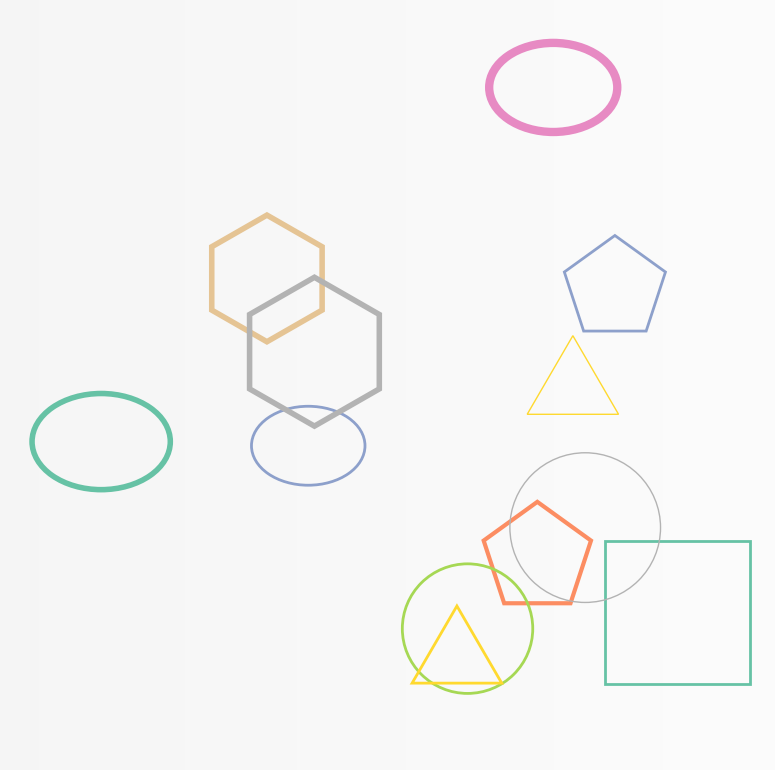[{"shape": "square", "thickness": 1, "radius": 0.47, "center": [0.874, 0.204]}, {"shape": "oval", "thickness": 2, "radius": 0.45, "center": [0.131, 0.427]}, {"shape": "pentagon", "thickness": 1.5, "radius": 0.36, "center": [0.693, 0.275]}, {"shape": "oval", "thickness": 1, "radius": 0.37, "center": [0.398, 0.421]}, {"shape": "pentagon", "thickness": 1, "radius": 0.34, "center": [0.793, 0.626]}, {"shape": "oval", "thickness": 3, "radius": 0.41, "center": [0.714, 0.886]}, {"shape": "circle", "thickness": 1, "radius": 0.42, "center": [0.603, 0.184]}, {"shape": "triangle", "thickness": 1, "radius": 0.33, "center": [0.59, 0.146]}, {"shape": "triangle", "thickness": 0.5, "radius": 0.34, "center": [0.739, 0.496]}, {"shape": "hexagon", "thickness": 2, "radius": 0.41, "center": [0.344, 0.638]}, {"shape": "circle", "thickness": 0.5, "radius": 0.49, "center": [0.755, 0.315]}, {"shape": "hexagon", "thickness": 2, "radius": 0.48, "center": [0.406, 0.543]}]